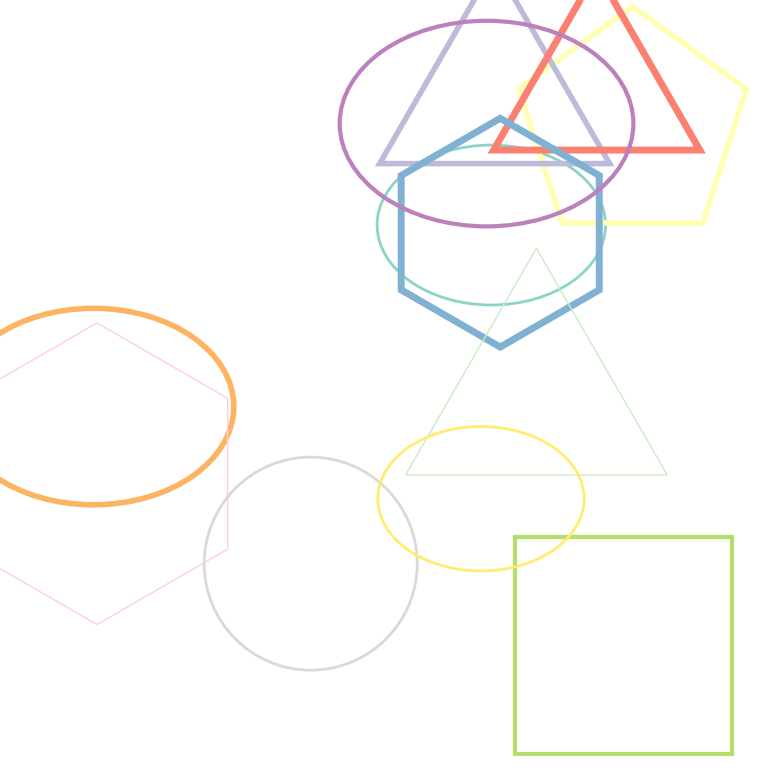[{"shape": "oval", "thickness": 1, "radius": 0.74, "center": [0.638, 0.708]}, {"shape": "pentagon", "thickness": 2, "radius": 0.78, "center": [0.821, 0.836]}, {"shape": "triangle", "thickness": 2, "radius": 0.86, "center": [0.642, 0.874]}, {"shape": "triangle", "thickness": 2.5, "radius": 0.77, "center": [0.775, 0.882]}, {"shape": "hexagon", "thickness": 2.5, "radius": 0.74, "center": [0.65, 0.698]}, {"shape": "oval", "thickness": 2, "radius": 0.91, "center": [0.121, 0.472]}, {"shape": "square", "thickness": 1.5, "radius": 0.7, "center": [0.81, 0.161]}, {"shape": "hexagon", "thickness": 0.5, "radius": 0.98, "center": [0.126, 0.385]}, {"shape": "circle", "thickness": 1, "radius": 0.69, "center": [0.404, 0.268]}, {"shape": "oval", "thickness": 1.5, "radius": 0.95, "center": [0.632, 0.84]}, {"shape": "triangle", "thickness": 0.5, "radius": 0.98, "center": [0.697, 0.481]}, {"shape": "oval", "thickness": 1, "radius": 0.67, "center": [0.625, 0.352]}]